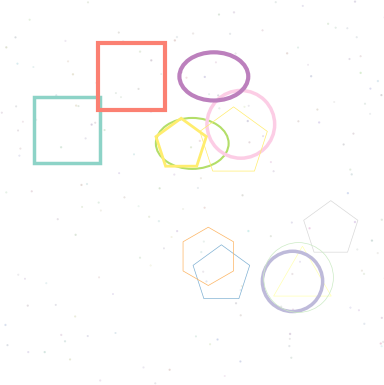[{"shape": "square", "thickness": 2.5, "radius": 0.43, "center": [0.174, 0.662]}, {"shape": "triangle", "thickness": 0.5, "radius": 0.43, "center": [0.786, 0.274]}, {"shape": "circle", "thickness": 2.5, "radius": 0.39, "center": [0.76, 0.269]}, {"shape": "square", "thickness": 3, "radius": 0.44, "center": [0.341, 0.802]}, {"shape": "pentagon", "thickness": 0.5, "radius": 0.39, "center": [0.575, 0.287]}, {"shape": "hexagon", "thickness": 0.5, "radius": 0.38, "center": [0.541, 0.334]}, {"shape": "oval", "thickness": 1.5, "radius": 0.47, "center": [0.499, 0.627]}, {"shape": "circle", "thickness": 2.5, "radius": 0.44, "center": [0.626, 0.677]}, {"shape": "pentagon", "thickness": 0.5, "radius": 0.37, "center": [0.859, 0.405]}, {"shape": "oval", "thickness": 3, "radius": 0.45, "center": [0.555, 0.802]}, {"shape": "circle", "thickness": 0.5, "radius": 0.45, "center": [0.775, 0.279]}, {"shape": "pentagon", "thickness": 2, "radius": 0.34, "center": [0.471, 0.624]}, {"shape": "pentagon", "thickness": 0.5, "radius": 0.46, "center": [0.607, 0.63]}]